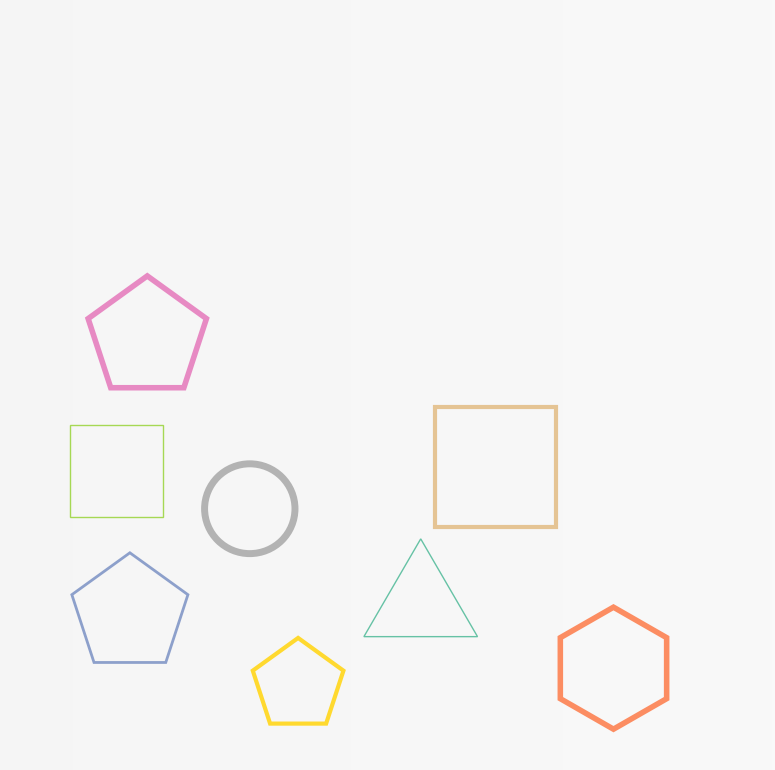[{"shape": "triangle", "thickness": 0.5, "radius": 0.42, "center": [0.543, 0.216]}, {"shape": "hexagon", "thickness": 2, "radius": 0.4, "center": [0.792, 0.132]}, {"shape": "pentagon", "thickness": 1, "radius": 0.39, "center": [0.168, 0.203]}, {"shape": "pentagon", "thickness": 2, "radius": 0.4, "center": [0.19, 0.561]}, {"shape": "square", "thickness": 0.5, "radius": 0.3, "center": [0.15, 0.389]}, {"shape": "pentagon", "thickness": 1.5, "radius": 0.31, "center": [0.385, 0.11]}, {"shape": "square", "thickness": 1.5, "radius": 0.39, "center": [0.639, 0.393]}, {"shape": "circle", "thickness": 2.5, "radius": 0.29, "center": [0.322, 0.339]}]